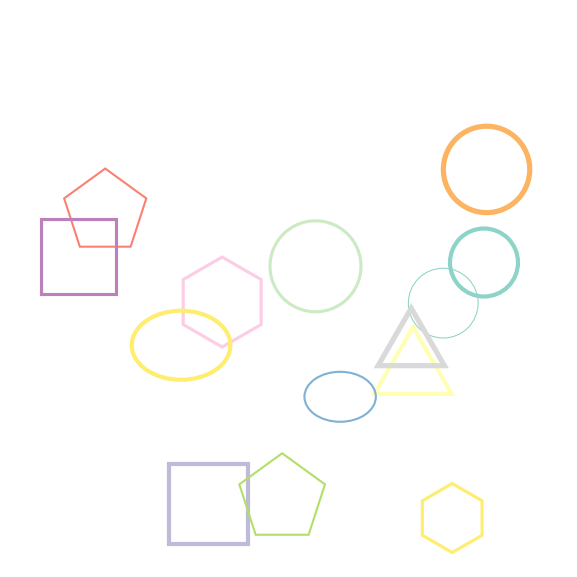[{"shape": "circle", "thickness": 0.5, "radius": 0.3, "center": [0.768, 0.474]}, {"shape": "circle", "thickness": 2, "radius": 0.29, "center": [0.838, 0.545]}, {"shape": "triangle", "thickness": 2, "radius": 0.39, "center": [0.715, 0.356]}, {"shape": "square", "thickness": 2, "radius": 0.34, "center": [0.361, 0.126]}, {"shape": "pentagon", "thickness": 1, "radius": 0.37, "center": [0.182, 0.632]}, {"shape": "oval", "thickness": 1, "radius": 0.31, "center": [0.589, 0.312]}, {"shape": "circle", "thickness": 2.5, "radius": 0.37, "center": [0.843, 0.706]}, {"shape": "pentagon", "thickness": 1, "radius": 0.39, "center": [0.489, 0.136]}, {"shape": "hexagon", "thickness": 1.5, "radius": 0.39, "center": [0.385, 0.476]}, {"shape": "triangle", "thickness": 2.5, "radius": 0.33, "center": [0.712, 0.399]}, {"shape": "square", "thickness": 1.5, "radius": 0.32, "center": [0.136, 0.555]}, {"shape": "circle", "thickness": 1.5, "radius": 0.39, "center": [0.546, 0.538]}, {"shape": "hexagon", "thickness": 1.5, "radius": 0.3, "center": [0.783, 0.102]}, {"shape": "oval", "thickness": 2, "radius": 0.43, "center": [0.314, 0.401]}]